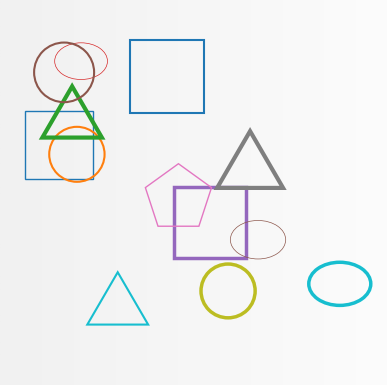[{"shape": "square", "thickness": 1, "radius": 0.44, "center": [0.152, 0.624]}, {"shape": "square", "thickness": 1.5, "radius": 0.48, "center": [0.432, 0.801]}, {"shape": "circle", "thickness": 1.5, "radius": 0.36, "center": [0.198, 0.599]}, {"shape": "triangle", "thickness": 3, "radius": 0.44, "center": [0.186, 0.687]}, {"shape": "oval", "thickness": 0.5, "radius": 0.34, "center": [0.209, 0.841]}, {"shape": "square", "thickness": 2.5, "radius": 0.46, "center": [0.541, 0.422]}, {"shape": "oval", "thickness": 0.5, "radius": 0.36, "center": [0.666, 0.377]}, {"shape": "circle", "thickness": 1.5, "radius": 0.39, "center": [0.165, 0.812]}, {"shape": "pentagon", "thickness": 1, "radius": 0.45, "center": [0.46, 0.485]}, {"shape": "triangle", "thickness": 3, "radius": 0.49, "center": [0.645, 0.561]}, {"shape": "circle", "thickness": 2.5, "radius": 0.35, "center": [0.589, 0.244]}, {"shape": "triangle", "thickness": 1.5, "radius": 0.45, "center": [0.304, 0.202]}, {"shape": "oval", "thickness": 2.5, "radius": 0.4, "center": [0.877, 0.263]}]